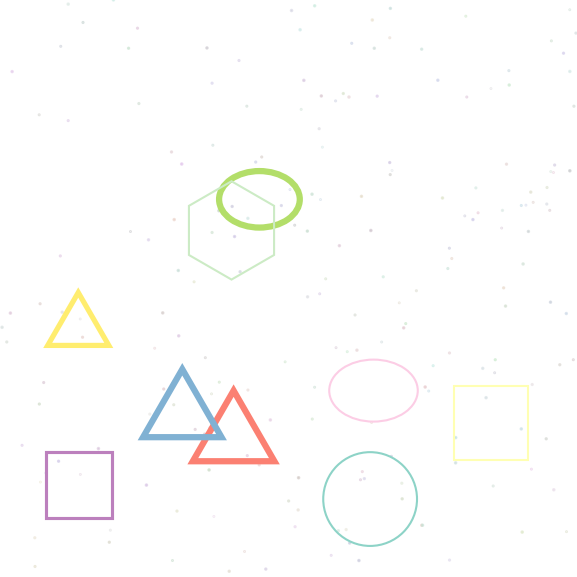[{"shape": "circle", "thickness": 1, "radius": 0.41, "center": [0.641, 0.135]}, {"shape": "square", "thickness": 1, "radius": 0.32, "center": [0.851, 0.266]}, {"shape": "triangle", "thickness": 3, "radius": 0.41, "center": [0.405, 0.241]}, {"shape": "triangle", "thickness": 3, "radius": 0.39, "center": [0.316, 0.281]}, {"shape": "oval", "thickness": 3, "radius": 0.35, "center": [0.449, 0.654]}, {"shape": "oval", "thickness": 1, "radius": 0.38, "center": [0.647, 0.323]}, {"shape": "square", "thickness": 1.5, "radius": 0.29, "center": [0.137, 0.159]}, {"shape": "hexagon", "thickness": 1, "radius": 0.43, "center": [0.401, 0.6]}, {"shape": "triangle", "thickness": 2.5, "radius": 0.31, "center": [0.136, 0.432]}]